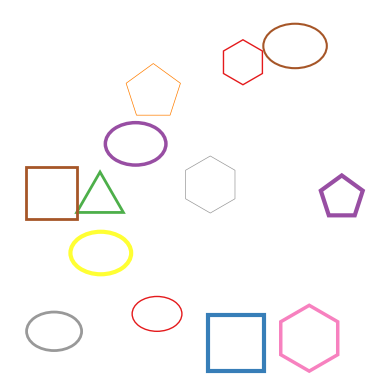[{"shape": "oval", "thickness": 1, "radius": 0.32, "center": [0.408, 0.185]}, {"shape": "hexagon", "thickness": 1, "radius": 0.29, "center": [0.631, 0.838]}, {"shape": "square", "thickness": 3, "radius": 0.36, "center": [0.614, 0.11]}, {"shape": "triangle", "thickness": 2, "radius": 0.35, "center": [0.26, 0.483]}, {"shape": "pentagon", "thickness": 3, "radius": 0.29, "center": [0.888, 0.487]}, {"shape": "oval", "thickness": 2.5, "radius": 0.39, "center": [0.352, 0.626]}, {"shape": "pentagon", "thickness": 0.5, "radius": 0.37, "center": [0.398, 0.761]}, {"shape": "oval", "thickness": 3, "radius": 0.39, "center": [0.262, 0.343]}, {"shape": "square", "thickness": 2, "radius": 0.33, "center": [0.134, 0.499]}, {"shape": "oval", "thickness": 1.5, "radius": 0.41, "center": [0.766, 0.881]}, {"shape": "hexagon", "thickness": 2.5, "radius": 0.43, "center": [0.803, 0.121]}, {"shape": "oval", "thickness": 2, "radius": 0.36, "center": [0.14, 0.139]}, {"shape": "hexagon", "thickness": 0.5, "radius": 0.37, "center": [0.546, 0.521]}]